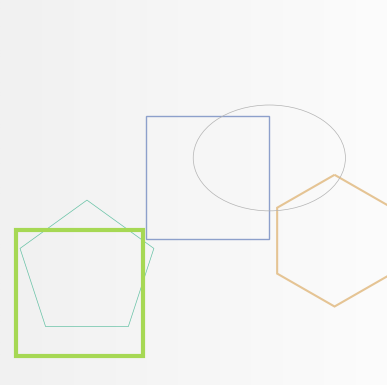[{"shape": "pentagon", "thickness": 0.5, "radius": 0.91, "center": [0.224, 0.299]}, {"shape": "square", "thickness": 1, "radius": 0.79, "center": [0.536, 0.539]}, {"shape": "square", "thickness": 3, "radius": 0.82, "center": [0.206, 0.239]}, {"shape": "hexagon", "thickness": 1.5, "radius": 0.86, "center": [0.863, 0.375]}, {"shape": "oval", "thickness": 0.5, "radius": 0.98, "center": [0.695, 0.59]}]